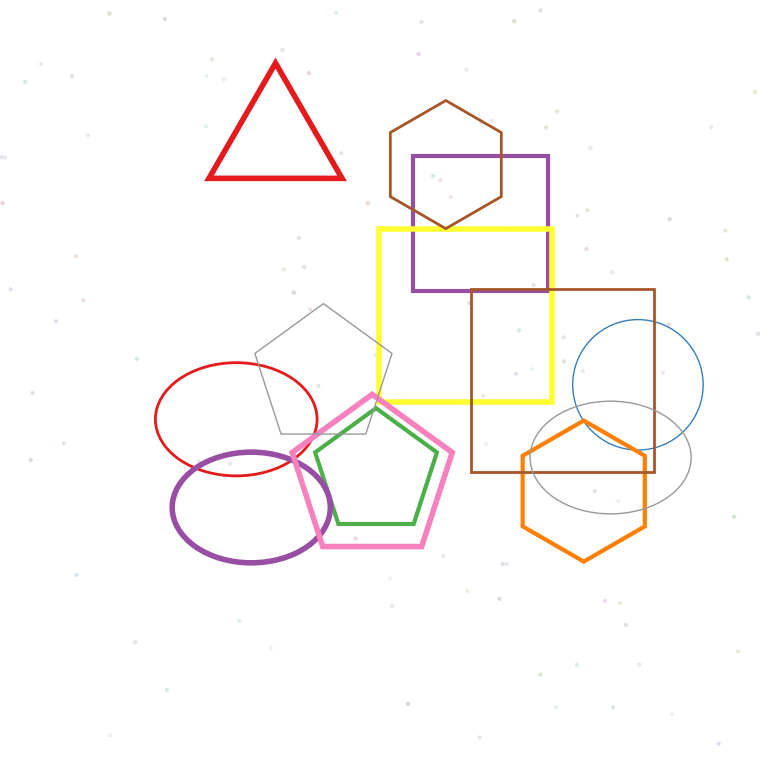[{"shape": "oval", "thickness": 1, "radius": 0.52, "center": [0.307, 0.455]}, {"shape": "triangle", "thickness": 2, "radius": 0.5, "center": [0.358, 0.818]}, {"shape": "circle", "thickness": 0.5, "radius": 0.42, "center": [0.828, 0.5]}, {"shape": "pentagon", "thickness": 1.5, "radius": 0.42, "center": [0.488, 0.387]}, {"shape": "oval", "thickness": 2, "radius": 0.51, "center": [0.326, 0.341]}, {"shape": "square", "thickness": 1.5, "radius": 0.44, "center": [0.624, 0.71]}, {"shape": "hexagon", "thickness": 1.5, "radius": 0.46, "center": [0.758, 0.362]}, {"shape": "square", "thickness": 2, "radius": 0.56, "center": [0.604, 0.59]}, {"shape": "hexagon", "thickness": 1, "radius": 0.42, "center": [0.579, 0.786]}, {"shape": "square", "thickness": 1, "radius": 0.59, "center": [0.73, 0.506]}, {"shape": "pentagon", "thickness": 2, "radius": 0.55, "center": [0.483, 0.379]}, {"shape": "pentagon", "thickness": 0.5, "radius": 0.47, "center": [0.42, 0.512]}, {"shape": "oval", "thickness": 0.5, "radius": 0.52, "center": [0.793, 0.406]}]